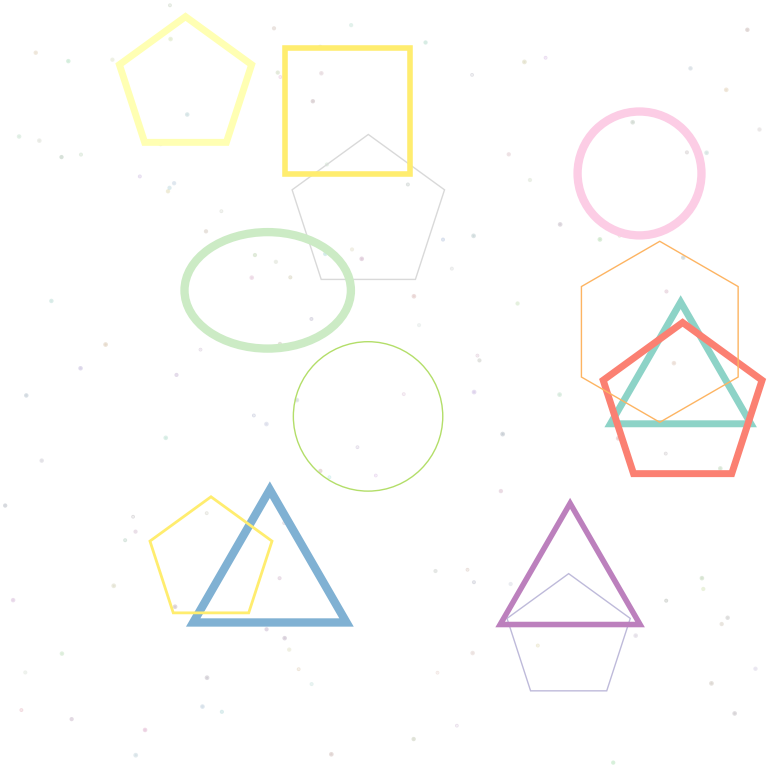[{"shape": "triangle", "thickness": 2.5, "radius": 0.53, "center": [0.884, 0.502]}, {"shape": "pentagon", "thickness": 2.5, "radius": 0.45, "center": [0.241, 0.888]}, {"shape": "pentagon", "thickness": 0.5, "radius": 0.42, "center": [0.739, 0.171]}, {"shape": "pentagon", "thickness": 2.5, "radius": 0.54, "center": [0.887, 0.473]}, {"shape": "triangle", "thickness": 3, "radius": 0.57, "center": [0.35, 0.249]}, {"shape": "hexagon", "thickness": 0.5, "radius": 0.59, "center": [0.857, 0.569]}, {"shape": "circle", "thickness": 0.5, "radius": 0.49, "center": [0.478, 0.459]}, {"shape": "circle", "thickness": 3, "radius": 0.4, "center": [0.831, 0.775]}, {"shape": "pentagon", "thickness": 0.5, "radius": 0.52, "center": [0.478, 0.721]}, {"shape": "triangle", "thickness": 2, "radius": 0.52, "center": [0.74, 0.241]}, {"shape": "oval", "thickness": 3, "radius": 0.54, "center": [0.348, 0.623]}, {"shape": "pentagon", "thickness": 1, "radius": 0.42, "center": [0.274, 0.271]}, {"shape": "square", "thickness": 2, "radius": 0.41, "center": [0.451, 0.856]}]